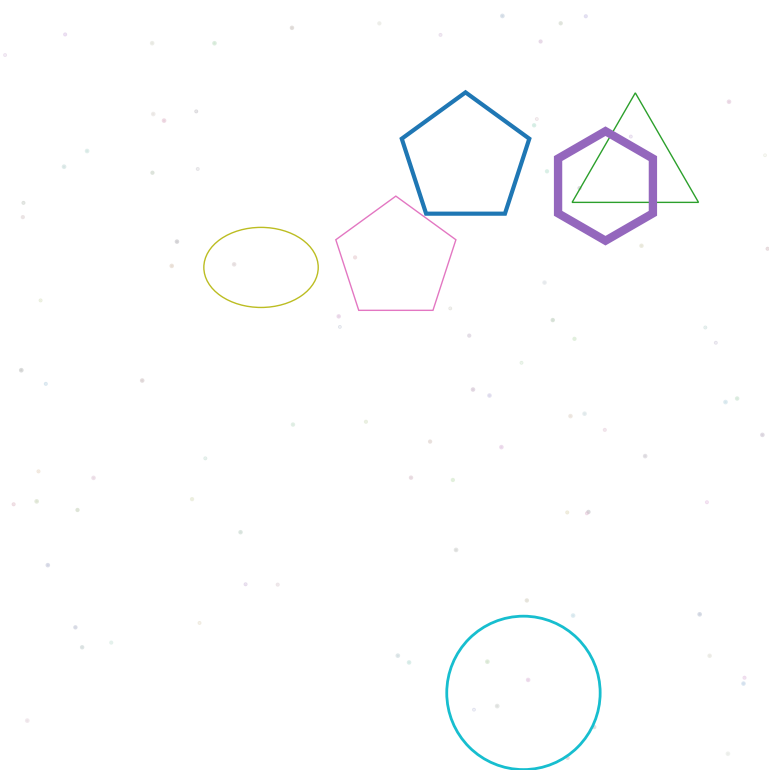[{"shape": "pentagon", "thickness": 1.5, "radius": 0.44, "center": [0.605, 0.793]}, {"shape": "triangle", "thickness": 0.5, "radius": 0.47, "center": [0.825, 0.785]}, {"shape": "hexagon", "thickness": 3, "radius": 0.36, "center": [0.786, 0.759]}, {"shape": "pentagon", "thickness": 0.5, "radius": 0.41, "center": [0.514, 0.663]}, {"shape": "oval", "thickness": 0.5, "radius": 0.37, "center": [0.339, 0.653]}, {"shape": "circle", "thickness": 1, "radius": 0.5, "center": [0.68, 0.1]}]